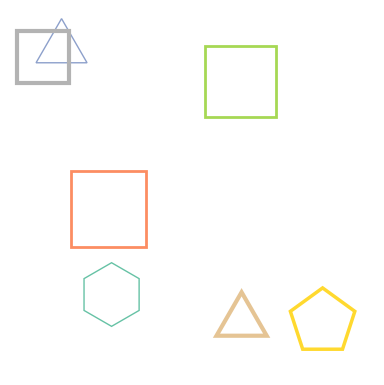[{"shape": "hexagon", "thickness": 1, "radius": 0.41, "center": [0.29, 0.235]}, {"shape": "square", "thickness": 2, "radius": 0.49, "center": [0.282, 0.458]}, {"shape": "triangle", "thickness": 1, "radius": 0.38, "center": [0.16, 0.875]}, {"shape": "square", "thickness": 2, "radius": 0.46, "center": [0.624, 0.788]}, {"shape": "pentagon", "thickness": 2.5, "radius": 0.44, "center": [0.838, 0.164]}, {"shape": "triangle", "thickness": 3, "radius": 0.38, "center": [0.628, 0.166]}, {"shape": "square", "thickness": 3, "radius": 0.34, "center": [0.111, 0.852]}]